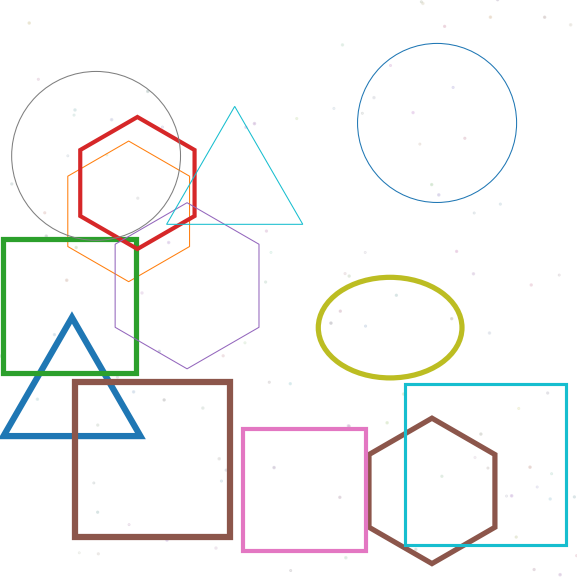[{"shape": "triangle", "thickness": 3, "radius": 0.68, "center": [0.125, 0.312]}, {"shape": "circle", "thickness": 0.5, "radius": 0.69, "center": [0.757, 0.786]}, {"shape": "hexagon", "thickness": 0.5, "radius": 0.61, "center": [0.223, 0.633]}, {"shape": "square", "thickness": 2.5, "radius": 0.58, "center": [0.12, 0.47]}, {"shape": "hexagon", "thickness": 2, "radius": 0.57, "center": [0.238, 0.682]}, {"shape": "hexagon", "thickness": 0.5, "radius": 0.72, "center": [0.324, 0.504]}, {"shape": "hexagon", "thickness": 2.5, "radius": 0.63, "center": [0.748, 0.149]}, {"shape": "square", "thickness": 3, "radius": 0.67, "center": [0.264, 0.203]}, {"shape": "square", "thickness": 2, "radius": 0.53, "center": [0.528, 0.151]}, {"shape": "circle", "thickness": 0.5, "radius": 0.73, "center": [0.166, 0.729]}, {"shape": "oval", "thickness": 2.5, "radius": 0.62, "center": [0.676, 0.432]}, {"shape": "triangle", "thickness": 0.5, "radius": 0.68, "center": [0.406, 0.679]}, {"shape": "square", "thickness": 1.5, "radius": 0.7, "center": [0.841, 0.194]}]